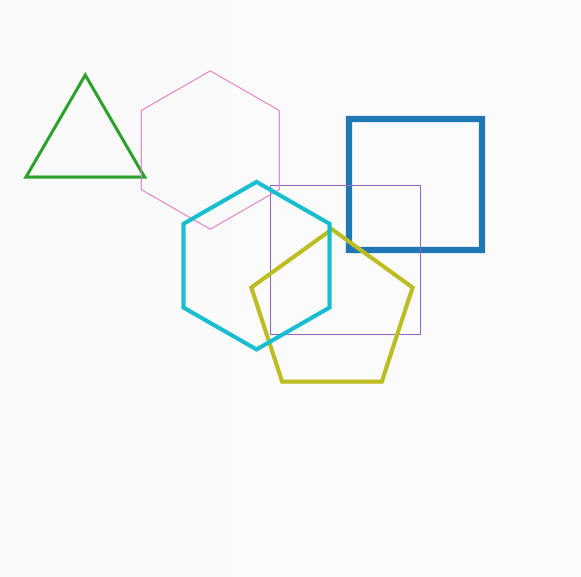[{"shape": "square", "thickness": 3, "radius": 0.57, "center": [0.715, 0.68]}, {"shape": "triangle", "thickness": 1.5, "radius": 0.59, "center": [0.147, 0.751]}, {"shape": "square", "thickness": 0.5, "radius": 0.64, "center": [0.594, 0.55]}, {"shape": "hexagon", "thickness": 0.5, "radius": 0.69, "center": [0.362, 0.739]}, {"shape": "pentagon", "thickness": 2, "radius": 0.73, "center": [0.571, 0.456]}, {"shape": "hexagon", "thickness": 2, "radius": 0.73, "center": [0.441, 0.539]}]